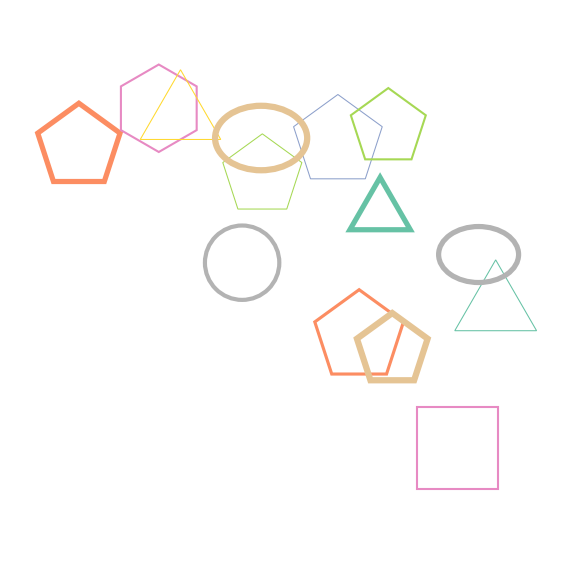[{"shape": "triangle", "thickness": 0.5, "radius": 0.41, "center": [0.858, 0.467]}, {"shape": "triangle", "thickness": 2.5, "radius": 0.3, "center": [0.658, 0.632]}, {"shape": "pentagon", "thickness": 2.5, "radius": 0.37, "center": [0.137, 0.745]}, {"shape": "pentagon", "thickness": 1.5, "radius": 0.4, "center": [0.622, 0.417]}, {"shape": "pentagon", "thickness": 0.5, "radius": 0.4, "center": [0.585, 0.755]}, {"shape": "hexagon", "thickness": 1, "radius": 0.38, "center": [0.275, 0.812]}, {"shape": "square", "thickness": 1, "radius": 0.35, "center": [0.792, 0.223]}, {"shape": "pentagon", "thickness": 0.5, "radius": 0.36, "center": [0.454, 0.695]}, {"shape": "pentagon", "thickness": 1, "radius": 0.34, "center": [0.672, 0.778]}, {"shape": "triangle", "thickness": 0.5, "radius": 0.4, "center": [0.313, 0.798]}, {"shape": "oval", "thickness": 3, "radius": 0.4, "center": [0.452, 0.76]}, {"shape": "pentagon", "thickness": 3, "radius": 0.32, "center": [0.679, 0.393]}, {"shape": "oval", "thickness": 2.5, "radius": 0.35, "center": [0.829, 0.558]}, {"shape": "circle", "thickness": 2, "radius": 0.32, "center": [0.419, 0.544]}]